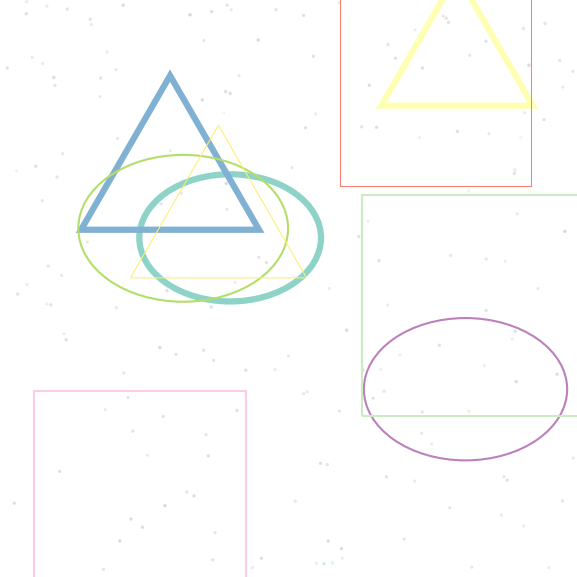[{"shape": "oval", "thickness": 3, "radius": 0.79, "center": [0.399, 0.587]}, {"shape": "triangle", "thickness": 3, "radius": 0.76, "center": [0.791, 0.892]}, {"shape": "square", "thickness": 0.5, "radius": 0.83, "center": [0.755, 0.842]}, {"shape": "triangle", "thickness": 3, "radius": 0.89, "center": [0.294, 0.69]}, {"shape": "oval", "thickness": 1, "radius": 0.91, "center": [0.317, 0.604]}, {"shape": "square", "thickness": 1, "radius": 0.92, "center": [0.242, 0.138]}, {"shape": "oval", "thickness": 1, "radius": 0.88, "center": [0.806, 0.325]}, {"shape": "square", "thickness": 1, "radius": 0.96, "center": [0.819, 0.47]}, {"shape": "triangle", "thickness": 0.5, "radius": 0.88, "center": [0.378, 0.606]}]